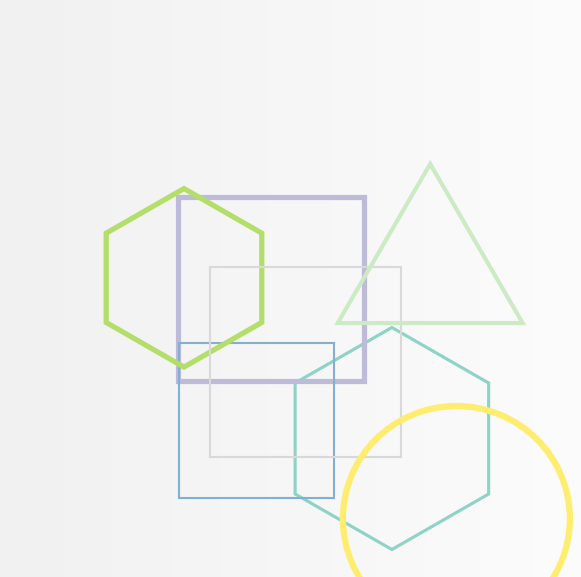[{"shape": "hexagon", "thickness": 1.5, "radius": 0.96, "center": [0.674, 0.24]}, {"shape": "square", "thickness": 2.5, "radius": 0.8, "center": [0.466, 0.498]}, {"shape": "square", "thickness": 1, "radius": 0.67, "center": [0.441, 0.27]}, {"shape": "hexagon", "thickness": 2.5, "radius": 0.77, "center": [0.317, 0.518]}, {"shape": "square", "thickness": 1, "radius": 0.82, "center": [0.526, 0.372]}, {"shape": "triangle", "thickness": 2, "radius": 0.92, "center": [0.74, 0.532]}, {"shape": "circle", "thickness": 3, "radius": 0.98, "center": [0.785, 0.101]}]